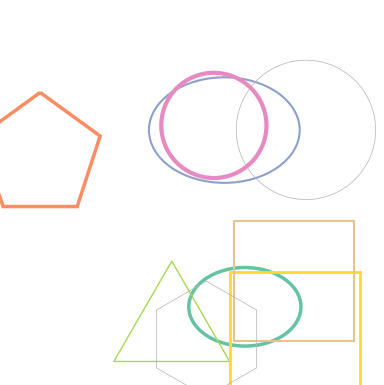[{"shape": "oval", "thickness": 2.5, "radius": 0.73, "center": [0.636, 0.203]}, {"shape": "pentagon", "thickness": 2.5, "radius": 0.82, "center": [0.104, 0.596]}, {"shape": "oval", "thickness": 1.5, "radius": 0.98, "center": [0.583, 0.662]}, {"shape": "circle", "thickness": 3, "radius": 0.68, "center": [0.555, 0.674]}, {"shape": "triangle", "thickness": 1, "radius": 0.87, "center": [0.446, 0.148]}, {"shape": "square", "thickness": 2, "radius": 0.84, "center": [0.766, 0.127]}, {"shape": "square", "thickness": 1.5, "radius": 0.78, "center": [0.765, 0.27]}, {"shape": "hexagon", "thickness": 0.5, "radius": 0.75, "center": [0.536, 0.12]}, {"shape": "circle", "thickness": 0.5, "radius": 0.91, "center": [0.795, 0.663]}]